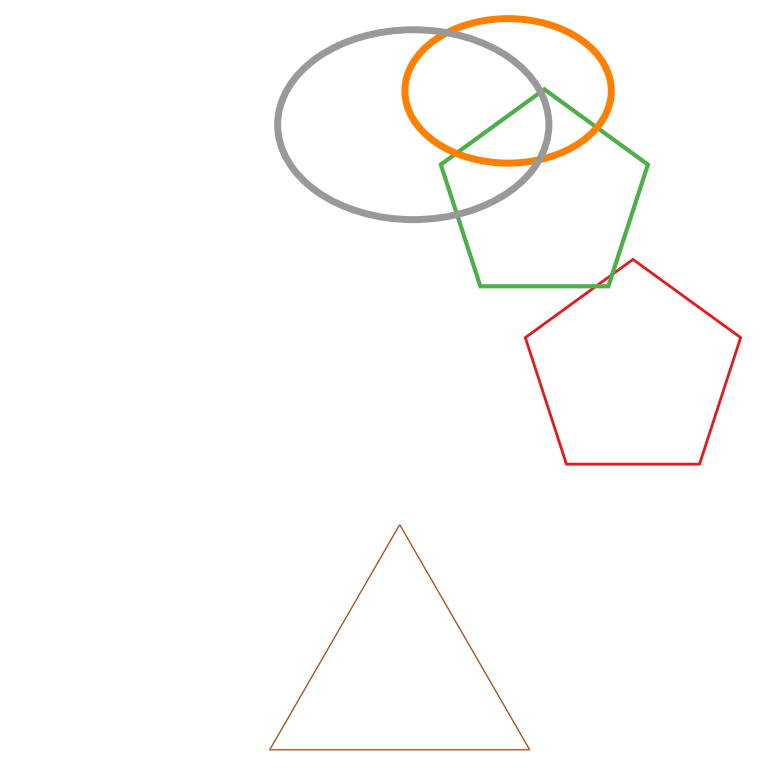[{"shape": "pentagon", "thickness": 1, "radius": 0.74, "center": [0.822, 0.516]}, {"shape": "pentagon", "thickness": 1.5, "radius": 0.71, "center": [0.707, 0.743]}, {"shape": "oval", "thickness": 2.5, "radius": 0.67, "center": [0.66, 0.882]}, {"shape": "triangle", "thickness": 0.5, "radius": 0.97, "center": [0.519, 0.124]}, {"shape": "oval", "thickness": 2.5, "radius": 0.88, "center": [0.537, 0.838]}]